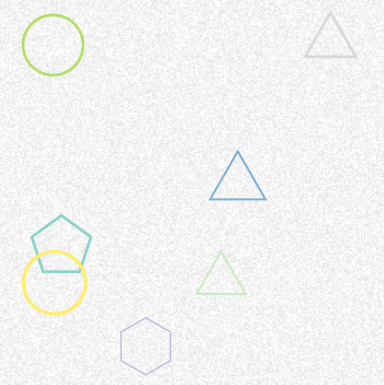[{"shape": "pentagon", "thickness": 2, "radius": 0.4, "center": [0.159, 0.36]}, {"shape": "hexagon", "thickness": 1, "radius": 0.37, "center": [0.379, 0.1]}, {"shape": "triangle", "thickness": 1.5, "radius": 0.42, "center": [0.618, 0.524]}, {"shape": "circle", "thickness": 2, "radius": 0.39, "center": [0.138, 0.883]}, {"shape": "triangle", "thickness": 2, "radius": 0.38, "center": [0.858, 0.891]}, {"shape": "triangle", "thickness": 1.5, "radius": 0.37, "center": [0.574, 0.273]}, {"shape": "circle", "thickness": 2.5, "radius": 0.4, "center": [0.142, 0.266]}]